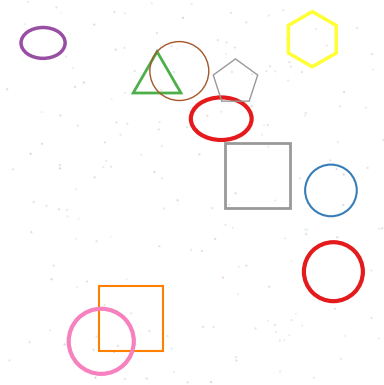[{"shape": "circle", "thickness": 3, "radius": 0.38, "center": [0.866, 0.294]}, {"shape": "oval", "thickness": 3, "radius": 0.39, "center": [0.575, 0.692]}, {"shape": "circle", "thickness": 1.5, "radius": 0.34, "center": [0.86, 0.505]}, {"shape": "triangle", "thickness": 2, "radius": 0.36, "center": [0.408, 0.794]}, {"shape": "oval", "thickness": 2.5, "radius": 0.29, "center": [0.112, 0.888]}, {"shape": "square", "thickness": 1.5, "radius": 0.42, "center": [0.339, 0.173]}, {"shape": "hexagon", "thickness": 2.5, "radius": 0.36, "center": [0.811, 0.898]}, {"shape": "circle", "thickness": 1, "radius": 0.38, "center": [0.466, 0.815]}, {"shape": "circle", "thickness": 3, "radius": 0.42, "center": [0.263, 0.113]}, {"shape": "pentagon", "thickness": 1, "radius": 0.3, "center": [0.612, 0.786]}, {"shape": "square", "thickness": 2, "radius": 0.42, "center": [0.669, 0.544]}]